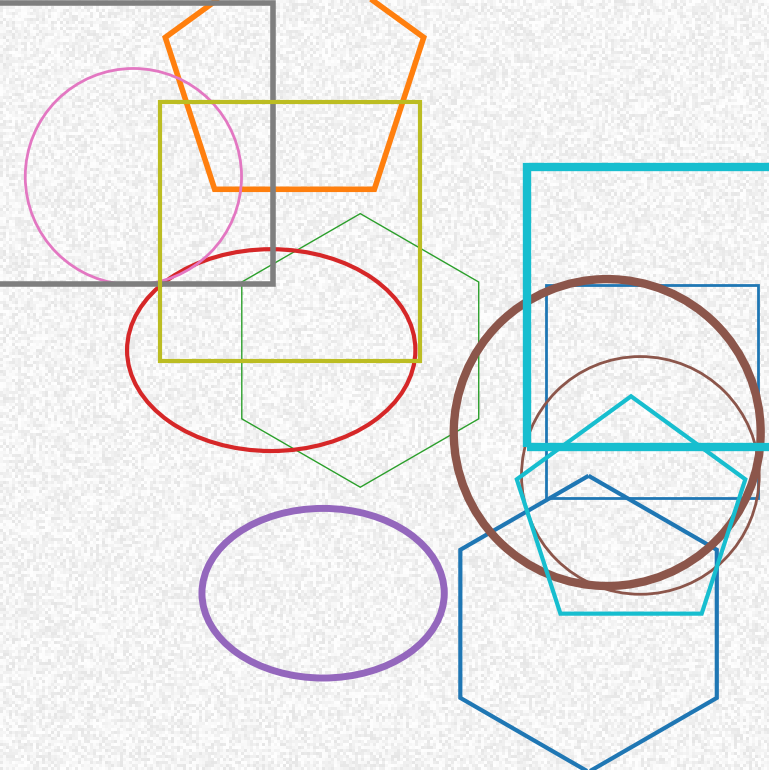[{"shape": "square", "thickness": 1, "radius": 0.69, "center": [0.847, 0.492]}, {"shape": "hexagon", "thickness": 1.5, "radius": 0.96, "center": [0.764, 0.19]}, {"shape": "pentagon", "thickness": 2, "radius": 0.88, "center": [0.382, 0.897]}, {"shape": "hexagon", "thickness": 0.5, "radius": 0.89, "center": [0.468, 0.545]}, {"shape": "oval", "thickness": 1.5, "radius": 0.94, "center": [0.352, 0.545]}, {"shape": "oval", "thickness": 2.5, "radius": 0.79, "center": [0.42, 0.23]}, {"shape": "circle", "thickness": 1, "radius": 0.77, "center": [0.832, 0.383]}, {"shape": "circle", "thickness": 3, "radius": 1.0, "center": [0.789, 0.438]}, {"shape": "circle", "thickness": 1, "radius": 0.7, "center": [0.173, 0.771]}, {"shape": "square", "thickness": 2, "radius": 0.91, "center": [0.172, 0.813]}, {"shape": "square", "thickness": 1.5, "radius": 0.84, "center": [0.377, 0.699]}, {"shape": "pentagon", "thickness": 1.5, "radius": 0.78, "center": [0.82, 0.329]}, {"shape": "square", "thickness": 3, "radius": 0.91, "center": [0.866, 0.601]}]